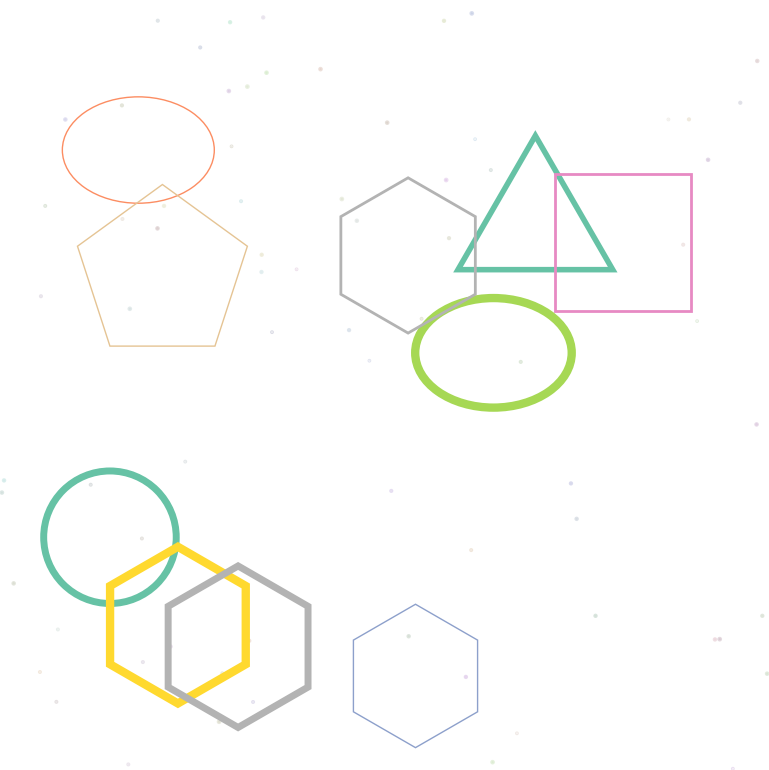[{"shape": "triangle", "thickness": 2, "radius": 0.58, "center": [0.695, 0.708]}, {"shape": "circle", "thickness": 2.5, "radius": 0.43, "center": [0.143, 0.302]}, {"shape": "oval", "thickness": 0.5, "radius": 0.49, "center": [0.18, 0.805]}, {"shape": "hexagon", "thickness": 0.5, "radius": 0.47, "center": [0.54, 0.122]}, {"shape": "square", "thickness": 1, "radius": 0.44, "center": [0.809, 0.685]}, {"shape": "oval", "thickness": 3, "radius": 0.51, "center": [0.641, 0.542]}, {"shape": "hexagon", "thickness": 3, "radius": 0.51, "center": [0.231, 0.188]}, {"shape": "pentagon", "thickness": 0.5, "radius": 0.58, "center": [0.211, 0.644]}, {"shape": "hexagon", "thickness": 1, "radius": 0.5, "center": [0.53, 0.668]}, {"shape": "hexagon", "thickness": 2.5, "radius": 0.52, "center": [0.309, 0.16]}]